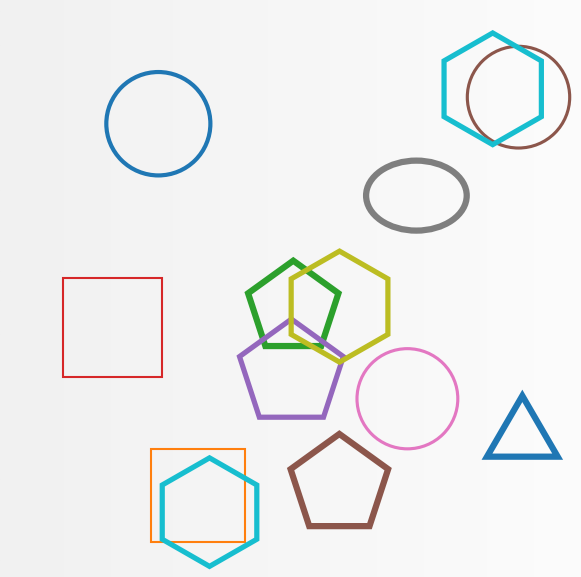[{"shape": "circle", "thickness": 2, "radius": 0.45, "center": [0.272, 0.785]}, {"shape": "triangle", "thickness": 3, "radius": 0.35, "center": [0.899, 0.243]}, {"shape": "square", "thickness": 1, "radius": 0.4, "center": [0.341, 0.141]}, {"shape": "pentagon", "thickness": 3, "radius": 0.41, "center": [0.505, 0.466]}, {"shape": "square", "thickness": 1, "radius": 0.43, "center": [0.194, 0.432]}, {"shape": "pentagon", "thickness": 2.5, "radius": 0.47, "center": [0.501, 0.353]}, {"shape": "circle", "thickness": 1.5, "radius": 0.44, "center": [0.892, 0.831]}, {"shape": "pentagon", "thickness": 3, "radius": 0.44, "center": [0.584, 0.159]}, {"shape": "circle", "thickness": 1.5, "radius": 0.43, "center": [0.701, 0.309]}, {"shape": "oval", "thickness": 3, "radius": 0.43, "center": [0.716, 0.66]}, {"shape": "hexagon", "thickness": 2.5, "radius": 0.48, "center": [0.584, 0.468]}, {"shape": "hexagon", "thickness": 2.5, "radius": 0.48, "center": [0.848, 0.845]}, {"shape": "hexagon", "thickness": 2.5, "radius": 0.47, "center": [0.36, 0.112]}]